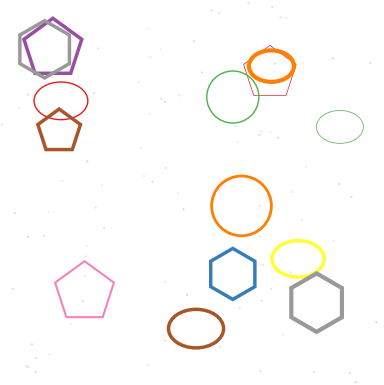[{"shape": "pentagon", "thickness": 0.5, "radius": 0.36, "center": [0.701, 0.81]}, {"shape": "oval", "thickness": 1, "radius": 0.35, "center": [0.158, 0.738]}, {"shape": "hexagon", "thickness": 2.5, "radius": 0.33, "center": [0.605, 0.288]}, {"shape": "oval", "thickness": 0.5, "radius": 0.31, "center": [0.883, 0.67]}, {"shape": "circle", "thickness": 1, "radius": 0.34, "center": [0.605, 0.748]}, {"shape": "pentagon", "thickness": 2.5, "radius": 0.39, "center": [0.137, 0.873]}, {"shape": "circle", "thickness": 2, "radius": 0.39, "center": [0.627, 0.465]}, {"shape": "oval", "thickness": 3, "radius": 0.29, "center": [0.705, 0.828]}, {"shape": "oval", "thickness": 2.5, "radius": 0.34, "center": [0.774, 0.328]}, {"shape": "oval", "thickness": 2.5, "radius": 0.36, "center": [0.509, 0.146]}, {"shape": "pentagon", "thickness": 2.5, "radius": 0.29, "center": [0.154, 0.659]}, {"shape": "pentagon", "thickness": 1.5, "radius": 0.4, "center": [0.22, 0.241]}, {"shape": "hexagon", "thickness": 2.5, "radius": 0.37, "center": [0.116, 0.872]}, {"shape": "hexagon", "thickness": 3, "radius": 0.38, "center": [0.822, 0.214]}]